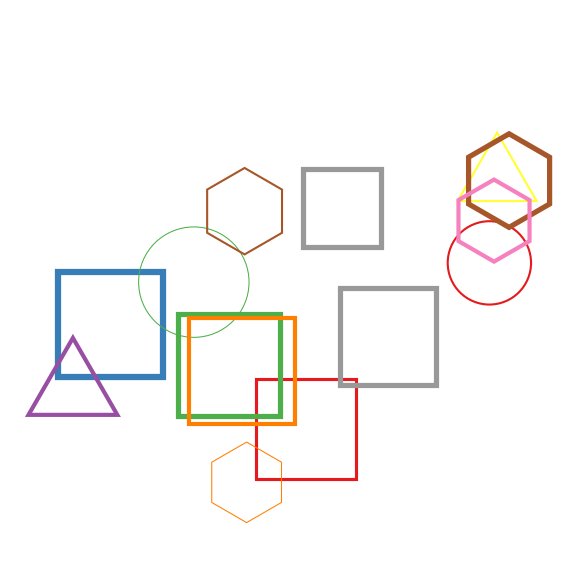[{"shape": "square", "thickness": 1.5, "radius": 0.43, "center": [0.53, 0.257]}, {"shape": "circle", "thickness": 1, "radius": 0.36, "center": [0.847, 0.544]}, {"shape": "square", "thickness": 3, "radius": 0.45, "center": [0.191, 0.438]}, {"shape": "square", "thickness": 2.5, "radius": 0.44, "center": [0.397, 0.368]}, {"shape": "circle", "thickness": 0.5, "radius": 0.48, "center": [0.336, 0.511]}, {"shape": "triangle", "thickness": 2, "radius": 0.44, "center": [0.126, 0.325]}, {"shape": "square", "thickness": 2, "radius": 0.46, "center": [0.419, 0.357]}, {"shape": "hexagon", "thickness": 0.5, "radius": 0.35, "center": [0.427, 0.164]}, {"shape": "triangle", "thickness": 1, "radius": 0.4, "center": [0.861, 0.69]}, {"shape": "hexagon", "thickness": 1, "radius": 0.37, "center": [0.424, 0.633]}, {"shape": "hexagon", "thickness": 2.5, "radius": 0.41, "center": [0.882, 0.686]}, {"shape": "hexagon", "thickness": 2, "radius": 0.36, "center": [0.855, 0.617]}, {"shape": "square", "thickness": 2.5, "radius": 0.42, "center": [0.672, 0.416]}, {"shape": "square", "thickness": 2.5, "radius": 0.34, "center": [0.592, 0.639]}]